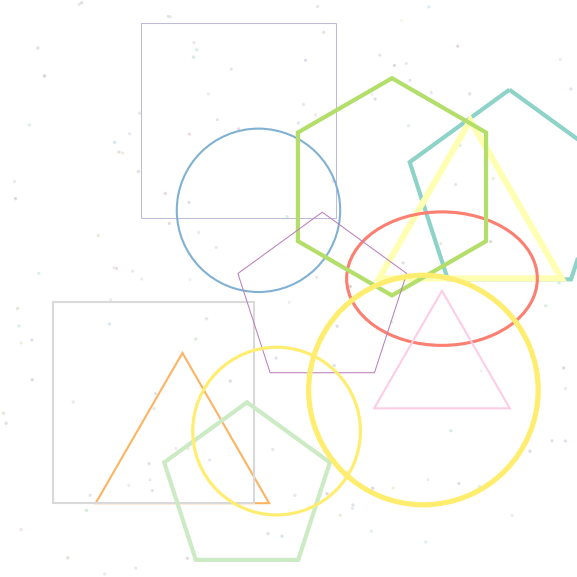[{"shape": "pentagon", "thickness": 2, "radius": 0.91, "center": [0.882, 0.662]}, {"shape": "triangle", "thickness": 3, "radius": 0.91, "center": [0.814, 0.608]}, {"shape": "square", "thickness": 0.5, "radius": 0.84, "center": [0.413, 0.79]}, {"shape": "oval", "thickness": 1.5, "radius": 0.83, "center": [0.765, 0.517]}, {"shape": "circle", "thickness": 1, "radius": 0.71, "center": [0.448, 0.635]}, {"shape": "triangle", "thickness": 1, "radius": 0.87, "center": [0.316, 0.215]}, {"shape": "hexagon", "thickness": 2, "radius": 0.94, "center": [0.679, 0.676]}, {"shape": "triangle", "thickness": 1, "radius": 0.68, "center": [0.765, 0.36]}, {"shape": "square", "thickness": 1, "radius": 0.87, "center": [0.266, 0.302]}, {"shape": "pentagon", "thickness": 0.5, "radius": 0.77, "center": [0.558, 0.478]}, {"shape": "pentagon", "thickness": 2, "radius": 0.75, "center": [0.428, 0.152]}, {"shape": "circle", "thickness": 2.5, "radius": 0.99, "center": [0.733, 0.324]}, {"shape": "circle", "thickness": 1.5, "radius": 0.73, "center": [0.479, 0.253]}]